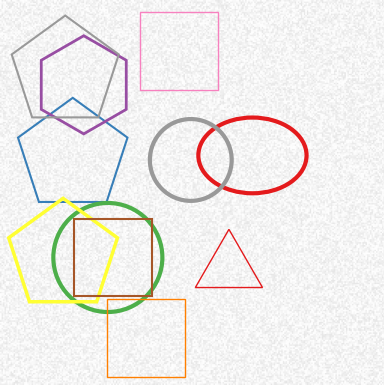[{"shape": "triangle", "thickness": 1, "radius": 0.5, "center": [0.595, 0.304]}, {"shape": "oval", "thickness": 3, "radius": 0.7, "center": [0.656, 0.596]}, {"shape": "pentagon", "thickness": 1.5, "radius": 0.75, "center": [0.189, 0.596]}, {"shape": "circle", "thickness": 3, "radius": 0.71, "center": [0.28, 0.331]}, {"shape": "hexagon", "thickness": 2, "radius": 0.64, "center": [0.218, 0.78]}, {"shape": "square", "thickness": 1, "radius": 0.51, "center": [0.38, 0.122]}, {"shape": "pentagon", "thickness": 2.5, "radius": 0.74, "center": [0.164, 0.336]}, {"shape": "square", "thickness": 1.5, "radius": 0.5, "center": [0.293, 0.331]}, {"shape": "square", "thickness": 1, "radius": 0.51, "center": [0.465, 0.867]}, {"shape": "circle", "thickness": 3, "radius": 0.53, "center": [0.496, 0.585]}, {"shape": "pentagon", "thickness": 1.5, "radius": 0.73, "center": [0.169, 0.813]}]